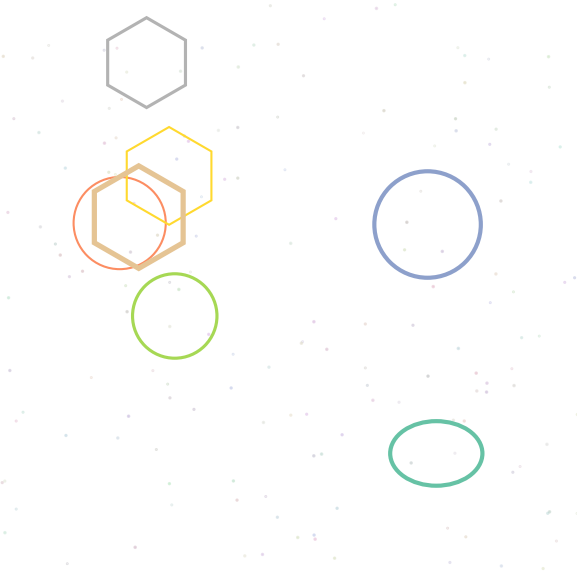[{"shape": "oval", "thickness": 2, "radius": 0.4, "center": [0.755, 0.214]}, {"shape": "circle", "thickness": 1, "radius": 0.4, "center": [0.207, 0.613]}, {"shape": "circle", "thickness": 2, "radius": 0.46, "center": [0.74, 0.61]}, {"shape": "circle", "thickness": 1.5, "radius": 0.37, "center": [0.303, 0.452]}, {"shape": "hexagon", "thickness": 1, "radius": 0.42, "center": [0.293, 0.695]}, {"shape": "hexagon", "thickness": 2.5, "radius": 0.44, "center": [0.24, 0.623]}, {"shape": "hexagon", "thickness": 1.5, "radius": 0.39, "center": [0.254, 0.891]}]